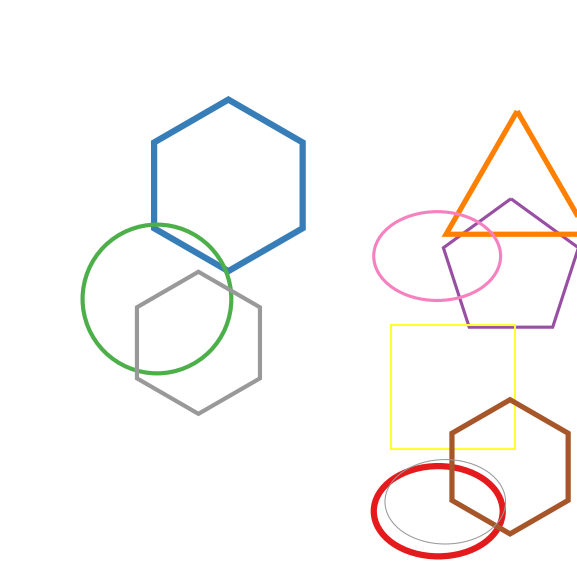[{"shape": "oval", "thickness": 3, "radius": 0.56, "center": [0.759, 0.114]}, {"shape": "hexagon", "thickness": 3, "radius": 0.74, "center": [0.395, 0.678]}, {"shape": "circle", "thickness": 2, "radius": 0.64, "center": [0.272, 0.481]}, {"shape": "pentagon", "thickness": 1.5, "radius": 0.61, "center": [0.885, 0.532]}, {"shape": "triangle", "thickness": 2.5, "radius": 0.71, "center": [0.895, 0.665]}, {"shape": "square", "thickness": 1, "radius": 0.54, "center": [0.784, 0.329]}, {"shape": "hexagon", "thickness": 2.5, "radius": 0.58, "center": [0.883, 0.191]}, {"shape": "oval", "thickness": 1.5, "radius": 0.55, "center": [0.757, 0.556]}, {"shape": "hexagon", "thickness": 2, "radius": 0.61, "center": [0.344, 0.406]}, {"shape": "oval", "thickness": 0.5, "radius": 0.52, "center": [0.771, 0.13]}]